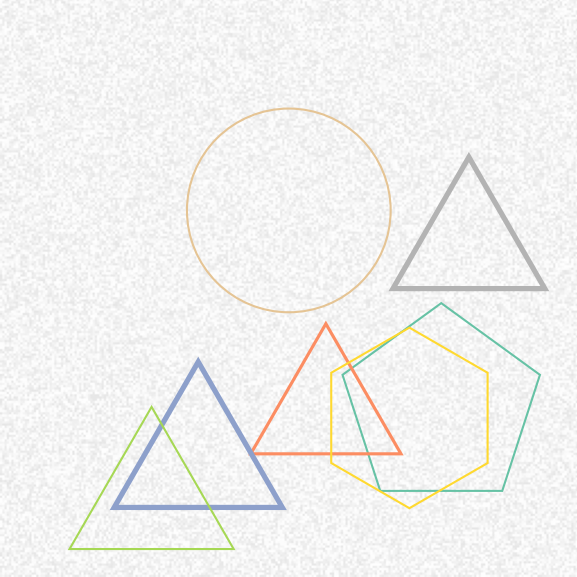[{"shape": "pentagon", "thickness": 1, "radius": 0.9, "center": [0.764, 0.295]}, {"shape": "triangle", "thickness": 1.5, "radius": 0.75, "center": [0.564, 0.288]}, {"shape": "triangle", "thickness": 2.5, "radius": 0.84, "center": [0.343, 0.204]}, {"shape": "triangle", "thickness": 1, "radius": 0.82, "center": [0.263, 0.13]}, {"shape": "hexagon", "thickness": 1, "radius": 0.78, "center": [0.709, 0.275]}, {"shape": "circle", "thickness": 1, "radius": 0.88, "center": [0.5, 0.635]}, {"shape": "triangle", "thickness": 2.5, "radius": 0.76, "center": [0.812, 0.575]}]